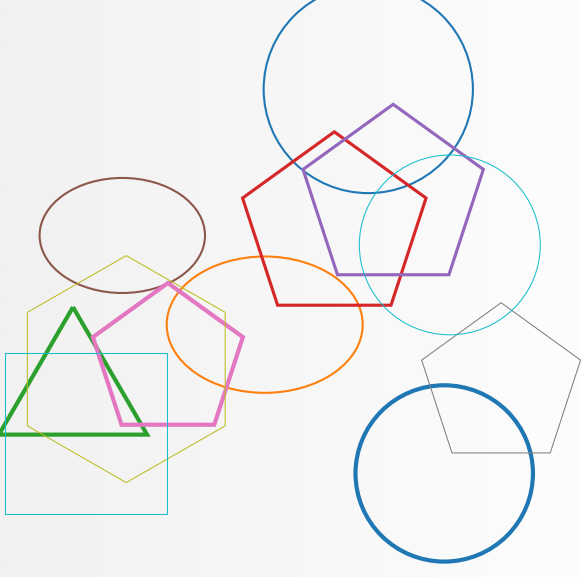[{"shape": "circle", "thickness": 1, "radius": 0.9, "center": [0.634, 0.845]}, {"shape": "circle", "thickness": 2, "radius": 0.76, "center": [0.764, 0.179]}, {"shape": "oval", "thickness": 1, "radius": 0.84, "center": [0.455, 0.437]}, {"shape": "triangle", "thickness": 2, "radius": 0.74, "center": [0.126, 0.32]}, {"shape": "pentagon", "thickness": 1.5, "radius": 0.83, "center": [0.575, 0.605]}, {"shape": "pentagon", "thickness": 1.5, "radius": 0.82, "center": [0.676, 0.655]}, {"shape": "oval", "thickness": 1, "radius": 0.71, "center": [0.21, 0.591]}, {"shape": "pentagon", "thickness": 2, "radius": 0.68, "center": [0.289, 0.373]}, {"shape": "pentagon", "thickness": 0.5, "radius": 0.72, "center": [0.862, 0.331]}, {"shape": "hexagon", "thickness": 0.5, "radius": 0.98, "center": [0.217, 0.36]}, {"shape": "square", "thickness": 0.5, "radius": 0.7, "center": [0.148, 0.249]}, {"shape": "circle", "thickness": 0.5, "radius": 0.78, "center": [0.774, 0.575]}]